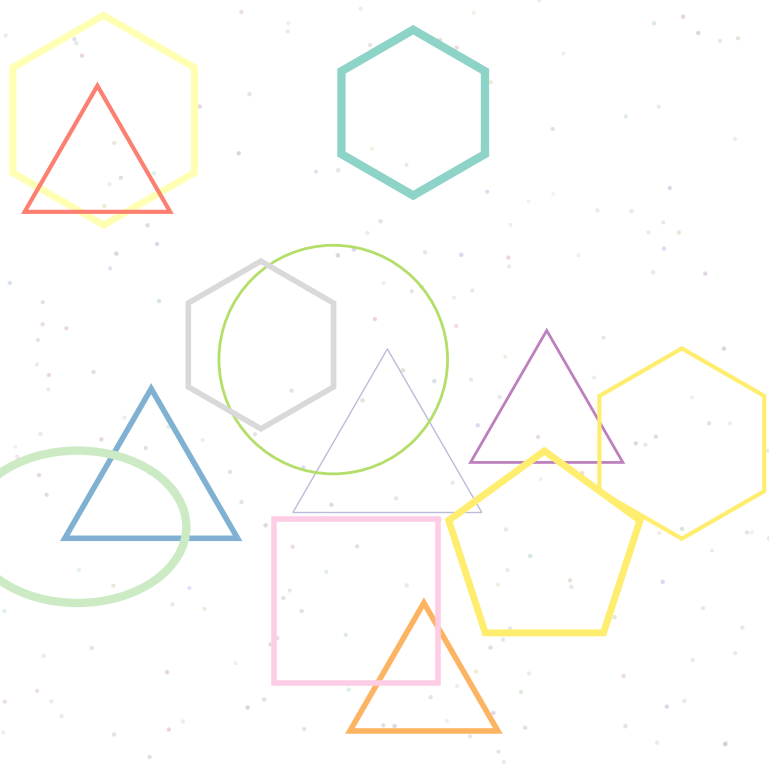[{"shape": "hexagon", "thickness": 3, "radius": 0.54, "center": [0.537, 0.854]}, {"shape": "hexagon", "thickness": 2.5, "radius": 0.68, "center": [0.135, 0.844]}, {"shape": "triangle", "thickness": 0.5, "radius": 0.71, "center": [0.503, 0.405]}, {"shape": "triangle", "thickness": 1.5, "radius": 0.55, "center": [0.126, 0.779]}, {"shape": "triangle", "thickness": 2, "radius": 0.65, "center": [0.196, 0.366]}, {"shape": "triangle", "thickness": 2, "radius": 0.55, "center": [0.55, 0.106]}, {"shape": "circle", "thickness": 1, "radius": 0.74, "center": [0.433, 0.533]}, {"shape": "square", "thickness": 2, "radius": 0.53, "center": [0.463, 0.22]}, {"shape": "hexagon", "thickness": 2, "radius": 0.54, "center": [0.339, 0.552]}, {"shape": "triangle", "thickness": 1, "radius": 0.57, "center": [0.71, 0.457]}, {"shape": "oval", "thickness": 3, "radius": 0.71, "center": [0.101, 0.316]}, {"shape": "pentagon", "thickness": 2.5, "radius": 0.65, "center": [0.707, 0.284]}, {"shape": "hexagon", "thickness": 1.5, "radius": 0.62, "center": [0.885, 0.424]}]